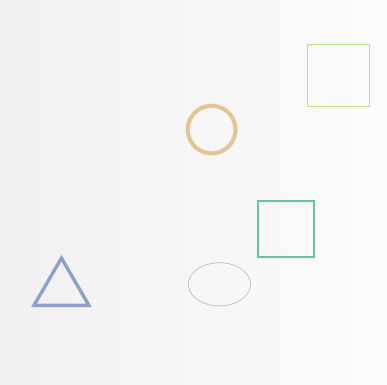[{"shape": "square", "thickness": 1.5, "radius": 0.36, "center": [0.739, 0.405]}, {"shape": "triangle", "thickness": 2.5, "radius": 0.41, "center": [0.159, 0.248]}, {"shape": "square", "thickness": 0.5, "radius": 0.4, "center": [0.872, 0.806]}, {"shape": "circle", "thickness": 3, "radius": 0.31, "center": [0.546, 0.663]}, {"shape": "oval", "thickness": 0.5, "radius": 0.4, "center": [0.566, 0.261]}]